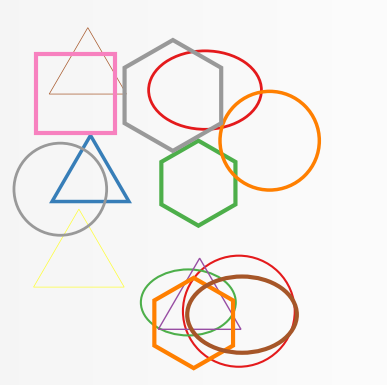[{"shape": "oval", "thickness": 2, "radius": 0.73, "center": [0.529, 0.766]}, {"shape": "circle", "thickness": 1.5, "radius": 0.72, "center": [0.616, 0.192]}, {"shape": "triangle", "thickness": 2.5, "radius": 0.57, "center": [0.234, 0.534]}, {"shape": "hexagon", "thickness": 3, "radius": 0.55, "center": [0.512, 0.524]}, {"shape": "oval", "thickness": 1.5, "radius": 0.61, "center": [0.486, 0.214]}, {"shape": "triangle", "thickness": 1, "radius": 0.62, "center": [0.515, 0.206]}, {"shape": "circle", "thickness": 2.5, "radius": 0.64, "center": [0.696, 0.635]}, {"shape": "hexagon", "thickness": 3, "radius": 0.59, "center": [0.5, 0.161]}, {"shape": "triangle", "thickness": 0.5, "radius": 0.68, "center": [0.204, 0.322]}, {"shape": "triangle", "thickness": 0.5, "radius": 0.58, "center": [0.227, 0.813]}, {"shape": "oval", "thickness": 3, "radius": 0.71, "center": [0.625, 0.183]}, {"shape": "square", "thickness": 3, "radius": 0.51, "center": [0.195, 0.757]}, {"shape": "hexagon", "thickness": 3, "radius": 0.72, "center": [0.446, 0.752]}, {"shape": "circle", "thickness": 2, "radius": 0.6, "center": [0.156, 0.509]}]